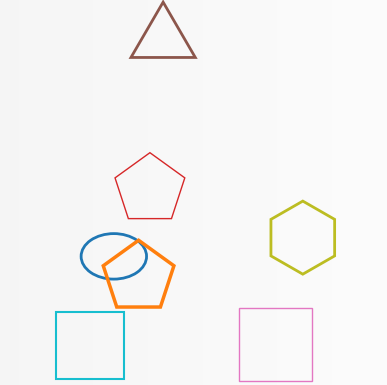[{"shape": "oval", "thickness": 2, "radius": 0.42, "center": [0.294, 0.334]}, {"shape": "pentagon", "thickness": 2.5, "radius": 0.48, "center": [0.358, 0.28]}, {"shape": "pentagon", "thickness": 1, "radius": 0.47, "center": [0.387, 0.509]}, {"shape": "triangle", "thickness": 2, "radius": 0.48, "center": [0.421, 0.899]}, {"shape": "square", "thickness": 1, "radius": 0.48, "center": [0.711, 0.105]}, {"shape": "hexagon", "thickness": 2, "radius": 0.47, "center": [0.781, 0.383]}, {"shape": "square", "thickness": 1.5, "radius": 0.43, "center": [0.232, 0.102]}]